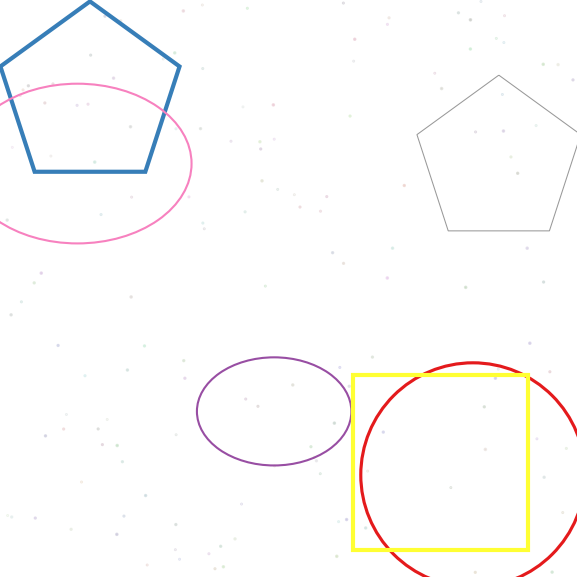[{"shape": "circle", "thickness": 1.5, "radius": 0.97, "center": [0.819, 0.177]}, {"shape": "pentagon", "thickness": 2, "radius": 0.82, "center": [0.156, 0.834]}, {"shape": "oval", "thickness": 1, "radius": 0.67, "center": [0.475, 0.287]}, {"shape": "square", "thickness": 2, "radius": 0.76, "center": [0.763, 0.199]}, {"shape": "oval", "thickness": 1, "radius": 0.99, "center": [0.134, 0.716]}, {"shape": "pentagon", "thickness": 0.5, "radius": 0.75, "center": [0.864, 0.72]}]